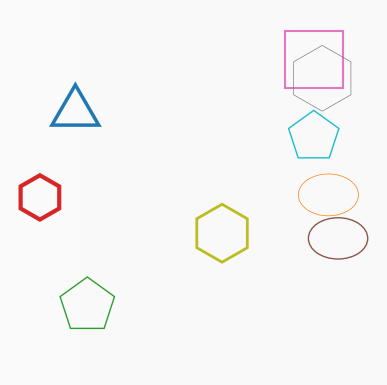[{"shape": "triangle", "thickness": 2.5, "radius": 0.35, "center": [0.194, 0.71]}, {"shape": "oval", "thickness": 0.5, "radius": 0.39, "center": [0.847, 0.494]}, {"shape": "pentagon", "thickness": 1, "radius": 0.37, "center": [0.225, 0.207]}, {"shape": "hexagon", "thickness": 3, "radius": 0.29, "center": [0.103, 0.487]}, {"shape": "oval", "thickness": 1, "radius": 0.38, "center": [0.872, 0.381]}, {"shape": "square", "thickness": 1.5, "radius": 0.37, "center": [0.811, 0.847]}, {"shape": "hexagon", "thickness": 0.5, "radius": 0.43, "center": [0.832, 0.797]}, {"shape": "hexagon", "thickness": 2, "radius": 0.38, "center": [0.573, 0.394]}, {"shape": "pentagon", "thickness": 1, "radius": 0.34, "center": [0.81, 0.645]}]